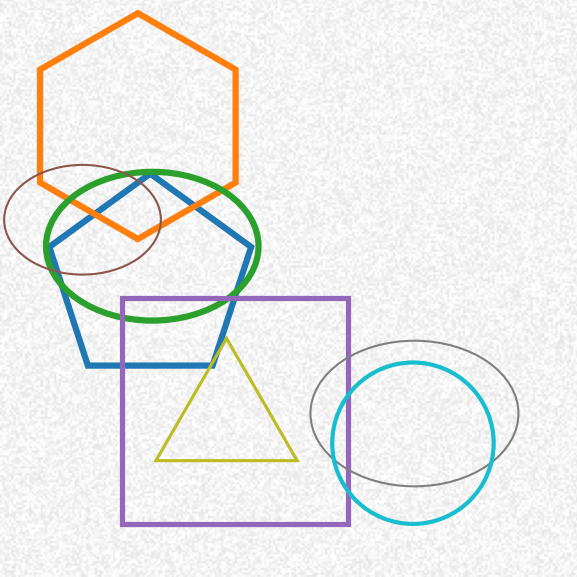[{"shape": "pentagon", "thickness": 3, "radius": 0.92, "center": [0.26, 0.515]}, {"shape": "hexagon", "thickness": 3, "radius": 0.98, "center": [0.239, 0.781]}, {"shape": "oval", "thickness": 3, "radius": 0.92, "center": [0.264, 0.573]}, {"shape": "square", "thickness": 2.5, "radius": 0.98, "center": [0.408, 0.288]}, {"shape": "oval", "thickness": 1, "radius": 0.68, "center": [0.143, 0.619]}, {"shape": "oval", "thickness": 1, "radius": 0.9, "center": [0.718, 0.283]}, {"shape": "triangle", "thickness": 1.5, "radius": 0.71, "center": [0.392, 0.272]}, {"shape": "circle", "thickness": 2, "radius": 0.7, "center": [0.715, 0.232]}]